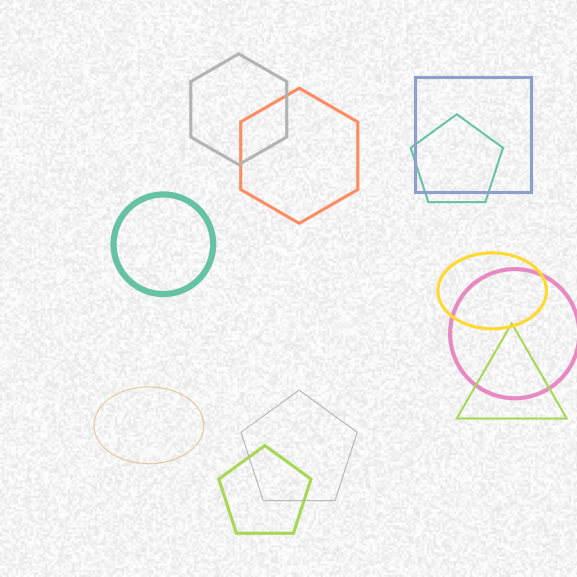[{"shape": "pentagon", "thickness": 1, "radius": 0.42, "center": [0.791, 0.717]}, {"shape": "circle", "thickness": 3, "radius": 0.43, "center": [0.283, 0.576]}, {"shape": "hexagon", "thickness": 1.5, "radius": 0.59, "center": [0.518, 0.729]}, {"shape": "square", "thickness": 1.5, "radius": 0.5, "center": [0.819, 0.766]}, {"shape": "circle", "thickness": 2, "radius": 0.56, "center": [0.891, 0.421]}, {"shape": "pentagon", "thickness": 1.5, "radius": 0.42, "center": [0.459, 0.144]}, {"shape": "triangle", "thickness": 1, "radius": 0.55, "center": [0.886, 0.329]}, {"shape": "oval", "thickness": 1.5, "radius": 0.47, "center": [0.852, 0.496]}, {"shape": "oval", "thickness": 0.5, "radius": 0.48, "center": [0.258, 0.263]}, {"shape": "pentagon", "thickness": 0.5, "radius": 0.53, "center": [0.518, 0.218]}, {"shape": "hexagon", "thickness": 1.5, "radius": 0.48, "center": [0.413, 0.81]}]